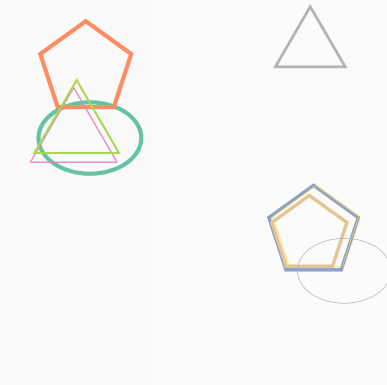[{"shape": "oval", "thickness": 3, "radius": 0.66, "center": [0.232, 0.642]}, {"shape": "pentagon", "thickness": 3, "radius": 0.62, "center": [0.221, 0.822]}, {"shape": "pentagon", "thickness": 2.5, "radius": 0.61, "center": [0.809, 0.397]}, {"shape": "triangle", "thickness": 1, "radius": 0.65, "center": [0.19, 0.643]}, {"shape": "triangle", "thickness": 1.5, "radius": 0.63, "center": [0.198, 0.666]}, {"shape": "pentagon", "thickness": 0.5, "radius": 0.58, "center": [0.815, 0.401]}, {"shape": "pentagon", "thickness": 2.5, "radius": 0.51, "center": [0.798, 0.391]}, {"shape": "triangle", "thickness": 2, "radius": 0.52, "center": [0.801, 0.878]}, {"shape": "oval", "thickness": 0.5, "radius": 0.6, "center": [0.888, 0.297]}]